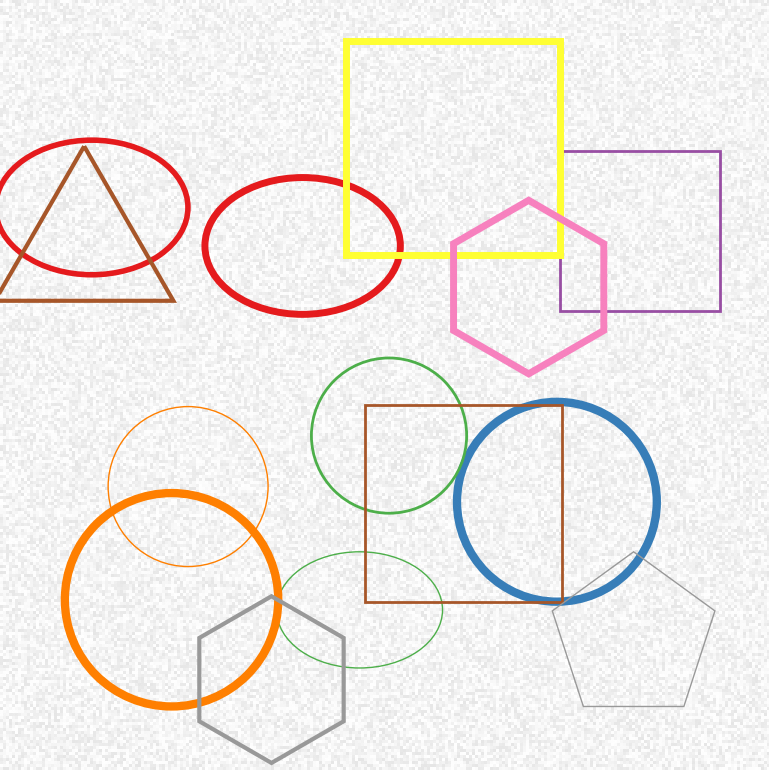[{"shape": "oval", "thickness": 2.5, "radius": 0.63, "center": [0.393, 0.681]}, {"shape": "oval", "thickness": 2, "radius": 0.62, "center": [0.119, 0.731]}, {"shape": "circle", "thickness": 3, "radius": 0.65, "center": [0.723, 0.348]}, {"shape": "circle", "thickness": 1, "radius": 0.5, "center": [0.505, 0.434]}, {"shape": "oval", "thickness": 0.5, "radius": 0.54, "center": [0.467, 0.208]}, {"shape": "square", "thickness": 1, "radius": 0.52, "center": [0.831, 0.7]}, {"shape": "circle", "thickness": 0.5, "radius": 0.52, "center": [0.244, 0.368]}, {"shape": "circle", "thickness": 3, "radius": 0.69, "center": [0.223, 0.221]}, {"shape": "square", "thickness": 2.5, "radius": 0.69, "center": [0.589, 0.808]}, {"shape": "triangle", "thickness": 1.5, "radius": 0.67, "center": [0.109, 0.676]}, {"shape": "square", "thickness": 1, "radius": 0.64, "center": [0.602, 0.346]}, {"shape": "hexagon", "thickness": 2.5, "radius": 0.56, "center": [0.687, 0.627]}, {"shape": "pentagon", "thickness": 0.5, "radius": 0.56, "center": [0.823, 0.172]}, {"shape": "hexagon", "thickness": 1.5, "radius": 0.54, "center": [0.353, 0.117]}]